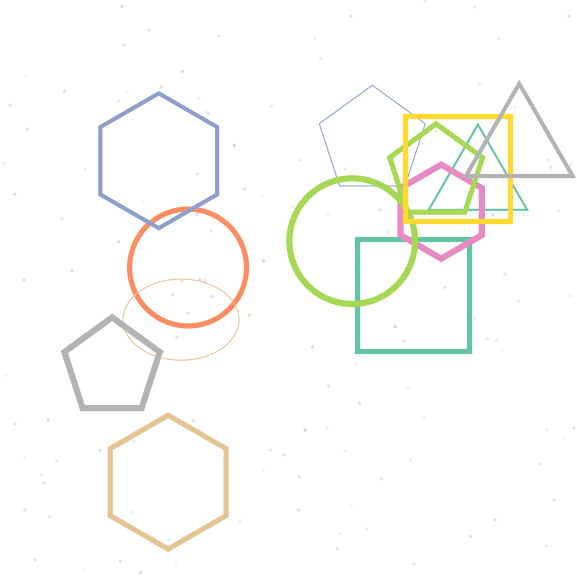[{"shape": "square", "thickness": 2.5, "radius": 0.48, "center": [0.715, 0.488]}, {"shape": "triangle", "thickness": 1, "radius": 0.49, "center": [0.828, 0.685]}, {"shape": "circle", "thickness": 2.5, "radius": 0.51, "center": [0.326, 0.536]}, {"shape": "hexagon", "thickness": 2, "radius": 0.58, "center": [0.275, 0.721]}, {"shape": "pentagon", "thickness": 0.5, "radius": 0.48, "center": [0.645, 0.755]}, {"shape": "hexagon", "thickness": 3, "radius": 0.41, "center": [0.764, 0.633]}, {"shape": "pentagon", "thickness": 2.5, "radius": 0.42, "center": [0.755, 0.7]}, {"shape": "circle", "thickness": 3, "radius": 0.54, "center": [0.61, 0.582]}, {"shape": "square", "thickness": 2.5, "radius": 0.45, "center": [0.792, 0.707]}, {"shape": "oval", "thickness": 0.5, "radius": 0.5, "center": [0.313, 0.446]}, {"shape": "hexagon", "thickness": 2.5, "radius": 0.58, "center": [0.291, 0.164]}, {"shape": "triangle", "thickness": 2, "radius": 0.53, "center": [0.899, 0.748]}, {"shape": "pentagon", "thickness": 3, "radius": 0.43, "center": [0.194, 0.363]}]